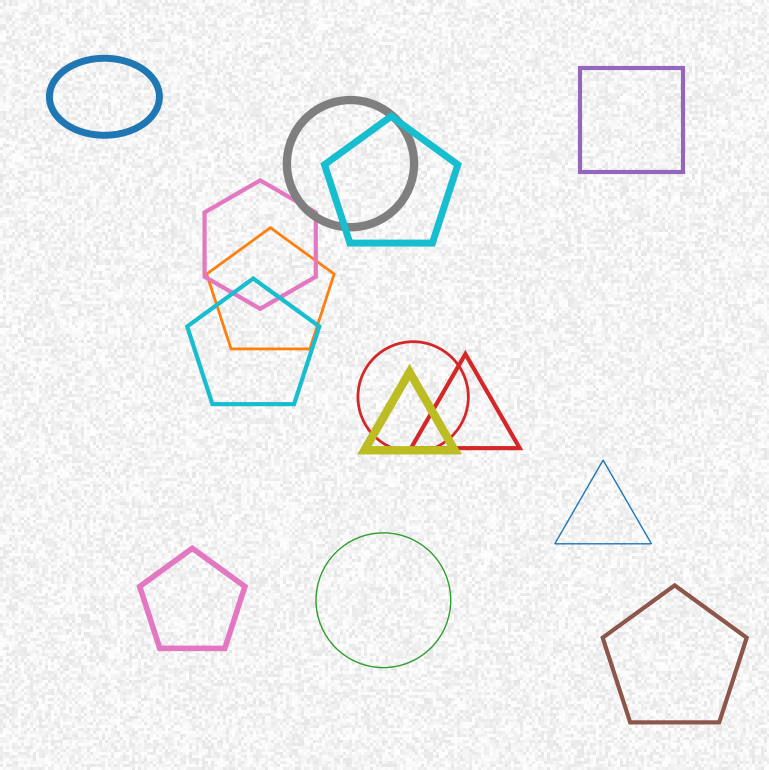[{"shape": "oval", "thickness": 2.5, "radius": 0.36, "center": [0.136, 0.874]}, {"shape": "triangle", "thickness": 0.5, "radius": 0.36, "center": [0.783, 0.33]}, {"shape": "pentagon", "thickness": 1, "radius": 0.44, "center": [0.351, 0.617]}, {"shape": "circle", "thickness": 0.5, "radius": 0.44, "center": [0.498, 0.22]}, {"shape": "triangle", "thickness": 1.5, "radius": 0.41, "center": [0.604, 0.459]}, {"shape": "circle", "thickness": 1, "radius": 0.36, "center": [0.537, 0.485]}, {"shape": "square", "thickness": 1.5, "radius": 0.34, "center": [0.82, 0.844]}, {"shape": "pentagon", "thickness": 1.5, "radius": 0.49, "center": [0.876, 0.141]}, {"shape": "hexagon", "thickness": 1.5, "radius": 0.42, "center": [0.338, 0.682]}, {"shape": "pentagon", "thickness": 2, "radius": 0.36, "center": [0.25, 0.216]}, {"shape": "circle", "thickness": 3, "radius": 0.41, "center": [0.455, 0.787]}, {"shape": "triangle", "thickness": 3, "radius": 0.34, "center": [0.532, 0.449]}, {"shape": "pentagon", "thickness": 1.5, "radius": 0.45, "center": [0.329, 0.548]}, {"shape": "pentagon", "thickness": 2.5, "radius": 0.46, "center": [0.508, 0.758]}]